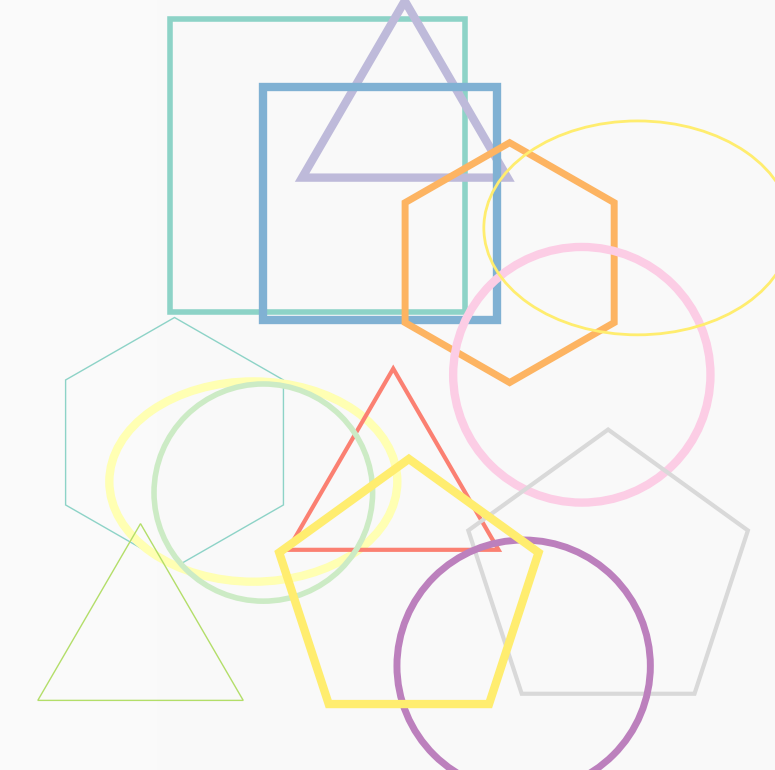[{"shape": "square", "thickness": 2, "radius": 0.95, "center": [0.41, 0.786]}, {"shape": "hexagon", "thickness": 0.5, "radius": 0.81, "center": [0.225, 0.425]}, {"shape": "oval", "thickness": 3, "radius": 0.93, "center": [0.327, 0.375]}, {"shape": "triangle", "thickness": 3, "radius": 0.76, "center": [0.522, 0.846]}, {"shape": "triangle", "thickness": 1.5, "radius": 0.78, "center": [0.507, 0.364]}, {"shape": "square", "thickness": 3, "radius": 0.76, "center": [0.49, 0.736]}, {"shape": "hexagon", "thickness": 2.5, "radius": 0.78, "center": [0.658, 0.659]}, {"shape": "triangle", "thickness": 0.5, "radius": 0.77, "center": [0.181, 0.167]}, {"shape": "circle", "thickness": 3, "radius": 0.83, "center": [0.751, 0.513]}, {"shape": "pentagon", "thickness": 1.5, "radius": 0.95, "center": [0.785, 0.252]}, {"shape": "circle", "thickness": 2.5, "radius": 0.82, "center": [0.676, 0.135]}, {"shape": "circle", "thickness": 2, "radius": 0.71, "center": [0.34, 0.36]}, {"shape": "oval", "thickness": 1, "radius": 0.99, "center": [0.823, 0.704]}, {"shape": "pentagon", "thickness": 3, "radius": 0.88, "center": [0.528, 0.228]}]